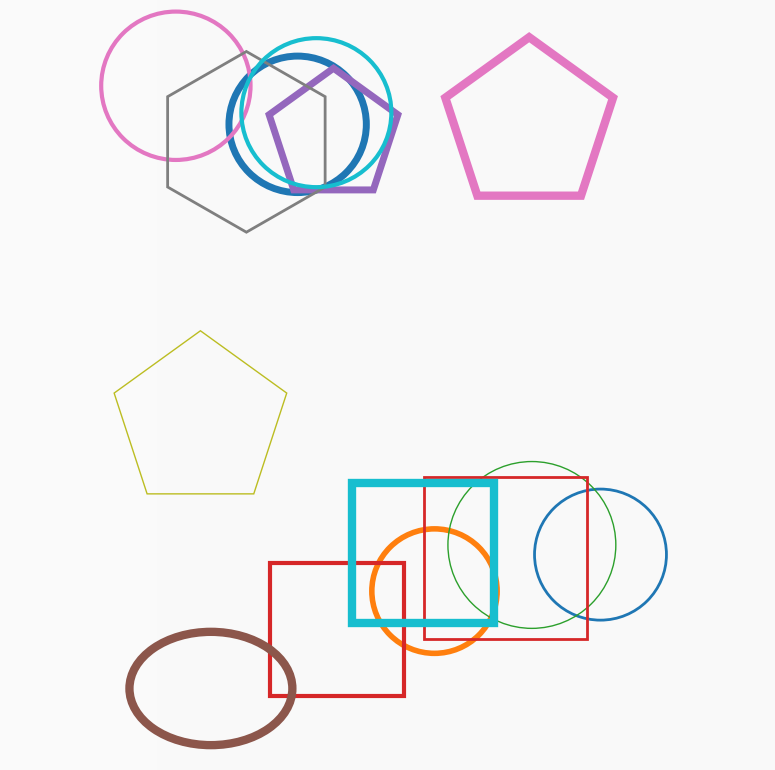[{"shape": "circle", "thickness": 2.5, "radius": 0.44, "center": [0.384, 0.839]}, {"shape": "circle", "thickness": 1, "radius": 0.43, "center": [0.775, 0.28]}, {"shape": "circle", "thickness": 2, "radius": 0.4, "center": [0.561, 0.232]}, {"shape": "circle", "thickness": 0.5, "radius": 0.54, "center": [0.686, 0.292]}, {"shape": "square", "thickness": 1, "radius": 0.53, "center": [0.652, 0.275]}, {"shape": "square", "thickness": 1.5, "radius": 0.43, "center": [0.435, 0.183]}, {"shape": "pentagon", "thickness": 2.5, "radius": 0.44, "center": [0.43, 0.824]}, {"shape": "oval", "thickness": 3, "radius": 0.53, "center": [0.272, 0.106]}, {"shape": "circle", "thickness": 1.5, "radius": 0.48, "center": [0.227, 0.889]}, {"shape": "pentagon", "thickness": 3, "radius": 0.57, "center": [0.683, 0.838]}, {"shape": "hexagon", "thickness": 1, "radius": 0.59, "center": [0.318, 0.816]}, {"shape": "pentagon", "thickness": 0.5, "radius": 0.59, "center": [0.259, 0.453]}, {"shape": "square", "thickness": 3, "radius": 0.46, "center": [0.546, 0.282]}, {"shape": "circle", "thickness": 1.5, "radius": 0.48, "center": [0.408, 0.854]}]